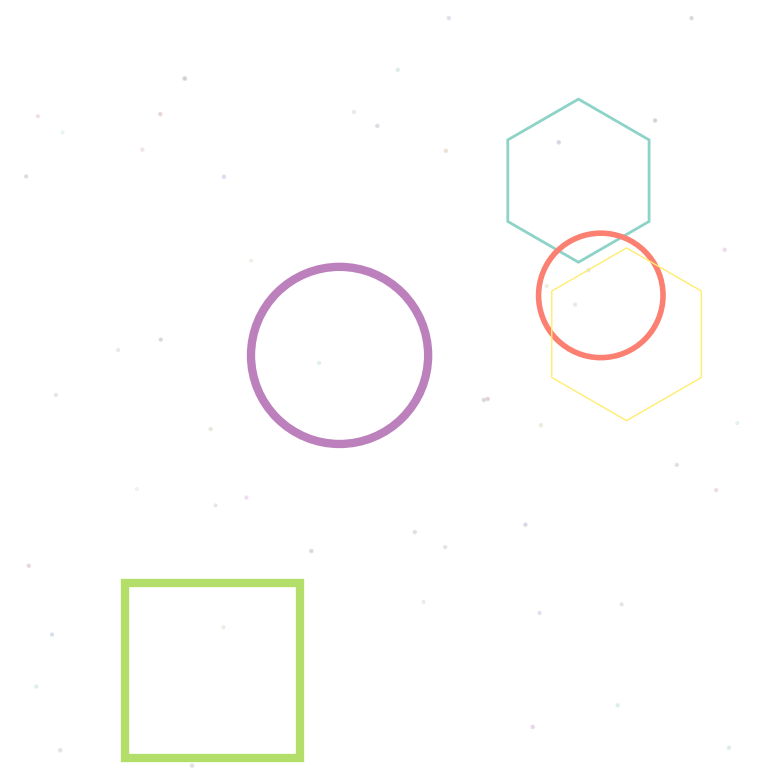[{"shape": "hexagon", "thickness": 1, "radius": 0.53, "center": [0.751, 0.765]}, {"shape": "circle", "thickness": 2, "radius": 0.4, "center": [0.78, 0.616]}, {"shape": "square", "thickness": 3, "radius": 0.57, "center": [0.276, 0.129]}, {"shape": "circle", "thickness": 3, "radius": 0.58, "center": [0.441, 0.538]}, {"shape": "hexagon", "thickness": 0.5, "radius": 0.56, "center": [0.814, 0.566]}]